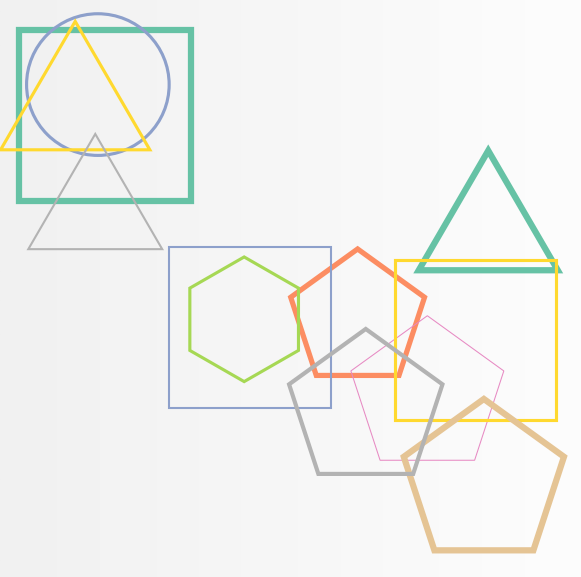[{"shape": "square", "thickness": 3, "radius": 0.74, "center": [0.18, 0.799]}, {"shape": "triangle", "thickness": 3, "radius": 0.69, "center": [0.84, 0.6]}, {"shape": "pentagon", "thickness": 2.5, "radius": 0.61, "center": [0.615, 0.447]}, {"shape": "square", "thickness": 1, "radius": 0.7, "center": [0.43, 0.432]}, {"shape": "circle", "thickness": 1.5, "radius": 0.61, "center": [0.168, 0.853]}, {"shape": "pentagon", "thickness": 0.5, "radius": 0.69, "center": [0.735, 0.314]}, {"shape": "hexagon", "thickness": 1.5, "radius": 0.54, "center": [0.42, 0.446]}, {"shape": "square", "thickness": 1.5, "radius": 0.69, "center": [0.817, 0.41]}, {"shape": "triangle", "thickness": 1.5, "radius": 0.74, "center": [0.129, 0.814]}, {"shape": "pentagon", "thickness": 3, "radius": 0.72, "center": [0.832, 0.163]}, {"shape": "triangle", "thickness": 1, "radius": 0.66, "center": [0.164, 0.634]}, {"shape": "pentagon", "thickness": 2, "radius": 0.69, "center": [0.629, 0.291]}]